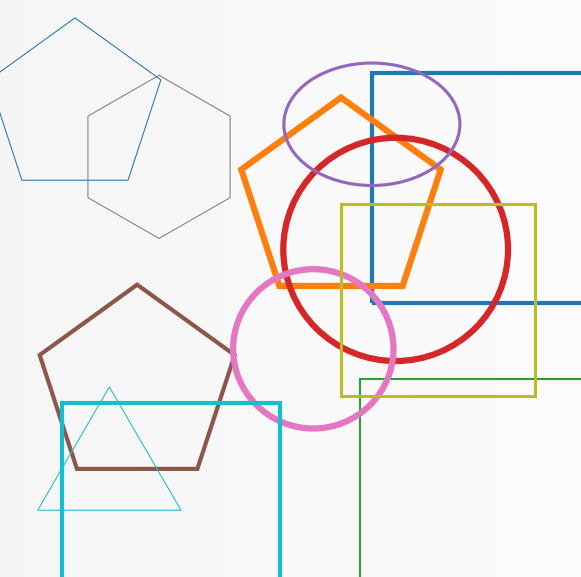[{"shape": "pentagon", "thickness": 0.5, "radius": 0.78, "center": [0.129, 0.813]}, {"shape": "square", "thickness": 2, "radius": 0.99, "center": [0.84, 0.674]}, {"shape": "pentagon", "thickness": 3, "radius": 0.9, "center": [0.587, 0.65]}, {"shape": "square", "thickness": 1, "radius": 0.97, "center": [0.813, 0.148]}, {"shape": "circle", "thickness": 3, "radius": 0.97, "center": [0.681, 0.567]}, {"shape": "oval", "thickness": 1.5, "radius": 0.76, "center": [0.64, 0.784]}, {"shape": "pentagon", "thickness": 2, "radius": 0.88, "center": [0.236, 0.33]}, {"shape": "circle", "thickness": 3, "radius": 0.69, "center": [0.539, 0.395]}, {"shape": "hexagon", "thickness": 0.5, "radius": 0.71, "center": [0.274, 0.728]}, {"shape": "square", "thickness": 1.5, "radius": 0.83, "center": [0.754, 0.48]}, {"shape": "square", "thickness": 2, "radius": 0.94, "center": [0.294, 0.113]}, {"shape": "triangle", "thickness": 0.5, "radius": 0.71, "center": [0.188, 0.187]}]